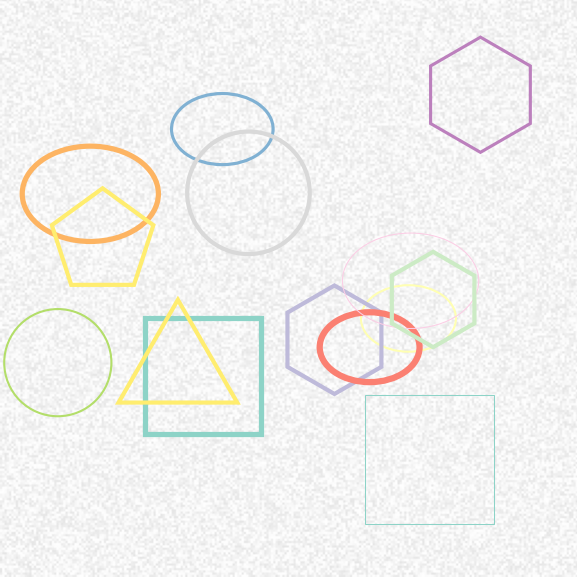[{"shape": "square", "thickness": 2.5, "radius": 0.5, "center": [0.352, 0.349]}, {"shape": "square", "thickness": 0.5, "radius": 0.56, "center": [0.743, 0.203]}, {"shape": "oval", "thickness": 1, "radius": 0.41, "center": [0.707, 0.448]}, {"shape": "hexagon", "thickness": 2, "radius": 0.47, "center": [0.579, 0.411]}, {"shape": "oval", "thickness": 3, "radius": 0.43, "center": [0.64, 0.398]}, {"shape": "oval", "thickness": 1.5, "radius": 0.44, "center": [0.385, 0.776]}, {"shape": "oval", "thickness": 2.5, "radius": 0.59, "center": [0.156, 0.664]}, {"shape": "circle", "thickness": 1, "radius": 0.46, "center": [0.1, 0.371]}, {"shape": "oval", "thickness": 0.5, "radius": 0.59, "center": [0.711, 0.513]}, {"shape": "circle", "thickness": 2, "radius": 0.53, "center": [0.43, 0.665]}, {"shape": "hexagon", "thickness": 1.5, "radius": 0.5, "center": [0.832, 0.835]}, {"shape": "hexagon", "thickness": 2, "radius": 0.41, "center": [0.75, 0.481]}, {"shape": "pentagon", "thickness": 2, "radius": 0.46, "center": [0.178, 0.581]}, {"shape": "triangle", "thickness": 2, "radius": 0.59, "center": [0.308, 0.361]}]